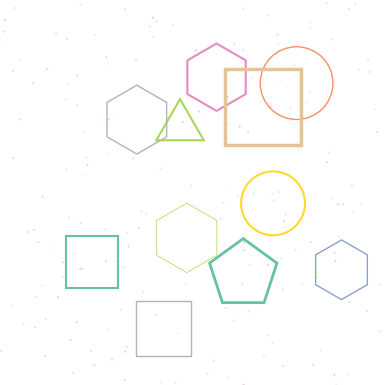[{"shape": "pentagon", "thickness": 2, "radius": 0.46, "center": [0.632, 0.288]}, {"shape": "square", "thickness": 1.5, "radius": 0.34, "center": [0.24, 0.319]}, {"shape": "circle", "thickness": 1, "radius": 0.47, "center": [0.77, 0.784]}, {"shape": "hexagon", "thickness": 1, "radius": 0.39, "center": [0.887, 0.299]}, {"shape": "hexagon", "thickness": 1.5, "radius": 0.44, "center": [0.562, 0.799]}, {"shape": "triangle", "thickness": 1.5, "radius": 0.36, "center": [0.468, 0.671]}, {"shape": "hexagon", "thickness": 0.5, "radius": 0.45, "center": [0.485, 0.382]}, {"shape": "circle", "thickness": 1.5, "radius": 0.42, "center": [0.709, 0.472]}, {"shape": "square", "thickness": 2.5, "radius": 0.49, "center": [0.682, 0.721]}, {"shape": "square", "thickness": 1, "radius": 0.36, "center": [0.425, 0.147]}, {"shape": "hexagon", "thickness": 1, "radius": 0.45, "center": [0.355, 0.689]}]